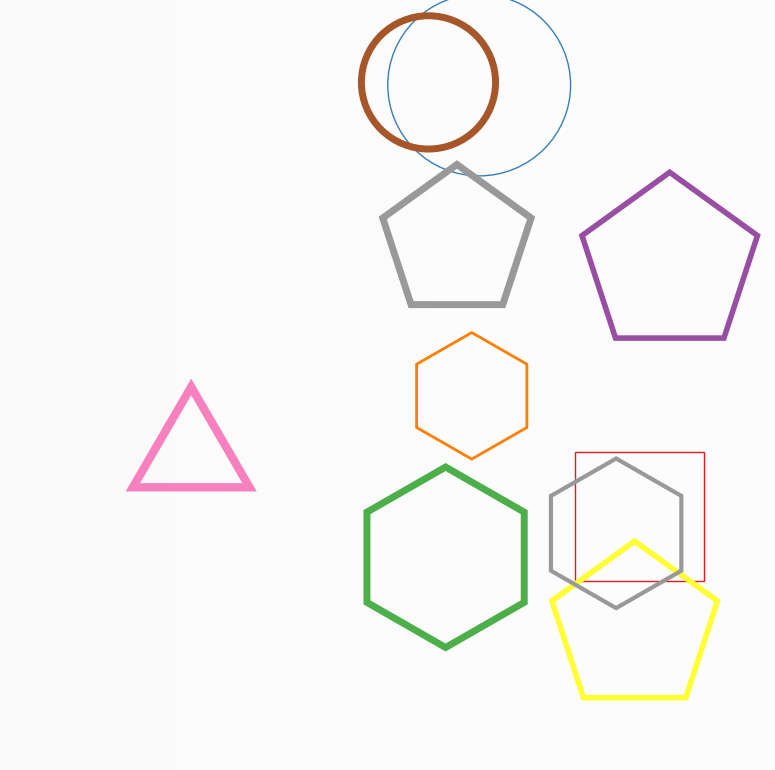[{"shape": "square", "thickness": 0.5, "radius": 0.42, "center": [0.825, 0.329]}, {"shape": "circle", "thickness": 0.5, "radius": 0.59, "center": [0.618, 0.89]}, {"shape": "hexagon", "thickness": 2.5, "radius": 0.59, "center": [0.575, 0.276]}, {"shape": "pentagon", "thickness": 2, "radius": 0.6, "center": [0.864, 0.657]}, {"shape": "hexagon", "thickness": 1, "radius": 0.41, "center": [0.609, 0.486]}, {"shape": "pentagon", "thickness": 2, "radius": 0.56, "center": [0.819, 0.185]}, {"shape": "circle", "thickness": 2.5, "radius": 0.43, "center": [0.553, 0.893]}, {"shape": "triangle", "thickness": 3, "radius": 0.43, "center": [0.247, 0.411]}, {"shape": "hexagon", "thickness": 1.5, "radius": 0.49, "center": [0.795, 0.307]}, {"shape": "pentagon", "thickness": 2.5, "radius": 0.5, "center": [0.59, 0.686]}]